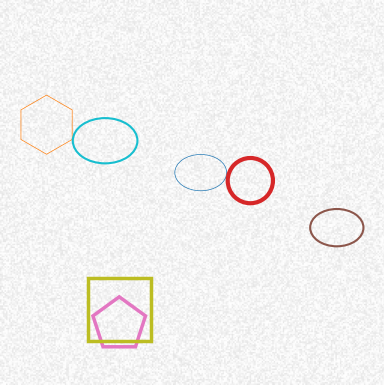[{"shape": "oval", "thickness": 0.5, "radius": 0.34, "center": [0.521, 0.552]}, {"shape": "hexagon", "thickness": 0.5, "radius": 0.38, "center": [0.121, 0.676]}, {"shape": "circle", "thickness": 3, "radius": 0.29, "center": [0.65, 0.531]}, {"shape": "oval", "thickness": 1.5, "radius": 0.35, "center": [0.875, 0.409]}, {"shape": "pentagon", "thickness": 2.5, "radius": 0.36, "center": [0.31, 0.157]}, {"shape": "square", "thickness": 2.5, "radius": 0.41, "center": [0.311, 0.195]}, {"shape": "oval", "thickness": 1.5, "radius": 0.42, "center": [0.273, 0.634]}]